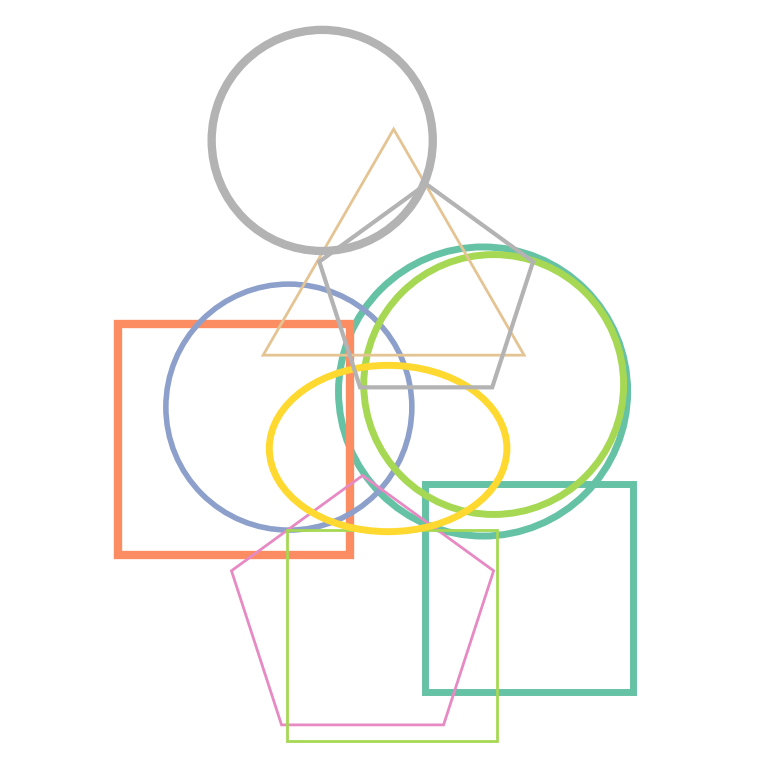[{"shape": "square", "thickness": 2.5, "radius": 0.67, "center": [0.688, 0.237]}, {"shape": "circle", "thickness": 2.5, "radius": 0.94, "center": [0.627, 0.492]}, {"shape": "square", "thickness": 3, "radius": 0.75, "center": [0.304, 0.429]}, {"shape": "circle", "thickness": 2, "radius": 0.8, "center": [0.375, 0.471]}, {"shape": "pentagon", "thickness": 1, "radius": 0.89, "center": [0.471, 0.203]}, {"shape": "square", "thickness": 1, "radius": 0.68, "center": [0.509, 0.175]}, {"shape": "circle", "thickness": 2.5, "radius": 0.84, "center": [0.641, 0.501]}, {"shape": "oval", "thickness": 2.5, "radius": 0.77, "center": [0.504, 0.418]}, {"shape": "triangle", "thickness": 1, "radius": 0.98, "center": [0.511, 0.637]}, {"shape": "pentagon", "thickness": 1.5, "radius": 0.73, "center": [0.553, 0.615]}, {"shape": "circle", "thickness": 3, "radius": 0.72, "center": [0.418, 0.818]}]